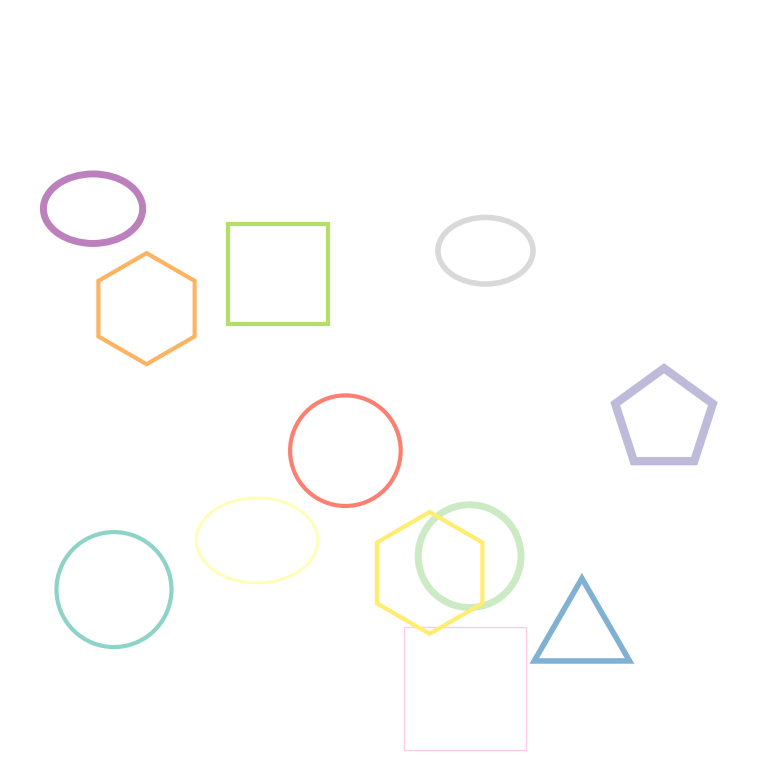[{"shape": "circle", "thickness": 1.5, "radius": 0.37, "center": [0.148, 0.234]}, {"shape": "oval", "thickness": 1, "radius": 0.39, "center": [0.334, 0.298]}, {"shape": "pentagon", "thickness": 3, "radius": 0.33, "center": [0.862, 0.455]}, {"shape": "circle", "thickness": 1.5, "radius": 0.36, "center": [0.449, 0.415]}, {"shape": "triangle", "thickness": 2, "radius": 0.36, "center": [0.756, 0.177]}, {"shape": "hexagon", "thickness": 1.5, "radius": 0.36, "center": [0.19, 0.599]}, {"shape": "square", "thickness": 1.5, "radius": 0.33, "center": [0.361, 0.644]}, {"shape": "square", "thickness": 0.5, "radius": 0.4, "center": [0.604, 0.106]}, {"shape": "oval", "thickness": 2, "radius": 0.31, "center": [0.63, 0.674]}, {"shape": "oval", "thickness": 2.5, "radius": 0.32, "center": [0.121, 0.729]}, {"shape": "circle", "thickness": 2.5, "radius": 0.33, "center": [0.61, 0.278]}, {"shape": "hexagon", "thickness": 1.5, "radius": 0.4, "center": [0.558, 0.256]}]